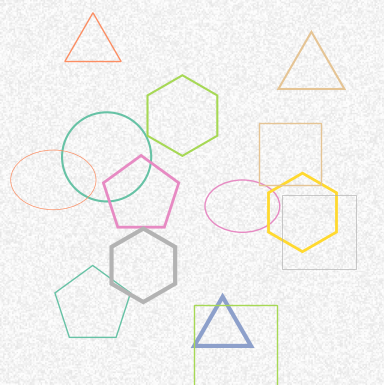[{"shape": "pentagon", "thickness": 1, "radius": 0.52, "center": [0.241, 0.207]}, {"shape": "circle", "thickness": 1.5, "radius": 0.58, "center": [0.277, 0.593]}, {"shape": "triangle", "thickness": 1, "radius": 0.42, "center": [0.241, 0.882]}, {"shape": "oval", "thickness": 0.5, "radius": 0.55, "center": [0.139, 0.533]}, {"shape": "triangle", "thickness": 3, "radius": 0.43, "center": [0.578, 0.144]}, {"shape": "oval", "thickness": 1, "radius": 0.49, "center": [0.63, 0.465]}, {"shape": "pentagon", "thickness": 2, "radius": 0.51, "center": [0.366, 0.493]}, {"shape": "hexagon", "thickness": 1.5, "radius": 0.52, "center": [0.474, 0.7]}, {"shape": "square", "thickness": 1, "radius": 0.54, "center": [0.612, 0.101]}, {"shape": "hexagon", "thickness": 2, "radius": 0.51, "center": [0.786, 0.448]}, {"shape": "square", "thickness": 1, "radius": 0.4, "center": [0.753, 0.6]}, {"shape": "triangle", "thickness": 1.5, "radius": 0.5, "center": [0.809, 0.818]}, {"shape": "square", "thickness": 0.5, "radius": 0.48, "center": [0.828, 0.397]}, {"shape": "hexagon", "thickness": 3, "radius": 0.48, "center": [0.372, 0.311]}]